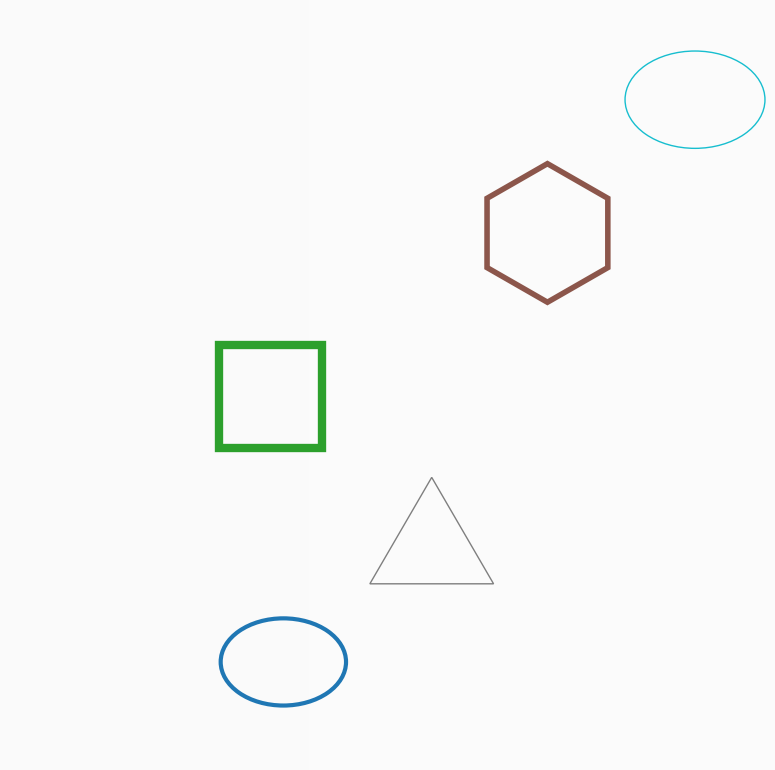[{"shape": "oval", "thickness": 1.5, "radius": 0.4, "center": [0.366, 0.14]}, {"shape": "square", "thickness": 3, "radius": 0.33, "center": [0.349, 0.485]}, {"shape": "hexagon", "thickness": 2, "radius": 0.45, "center": [0.706, 0.697]}, {"shape": "triangle", "thickness": 0.5, "radius": 0.46, "center": [0.557, 0.288]}, {"shape": "oval", "thickness": 0.5, "radius": 0.45, "center": [0.897, 0.871]}]